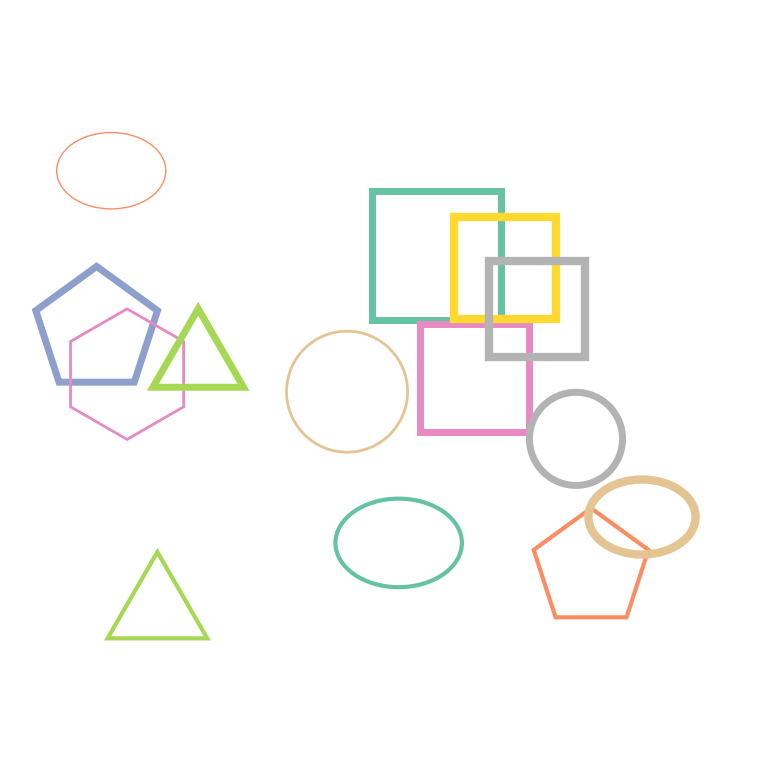[{"shape": "square", "thickness": 2.5, "radius": 0.42, "center": [0.567, 0.668]}, {"shape": "oval", "thickness": 1.5, "radius": 0.41, "center": [0.518, 0.295]}, {"shape": "oval", "thickness": 0.5, "radius": 0.35, "center": [0.144, 0.778]}, {"shape": "pentagon", "thickness": 1.5, "radius": 0.39, "center": [0.768, 0.262]}, {"shape": "pentagon", "thickness": 2.5, "radius": 0.42, "center": [0.126, 0.571]}, {"shape": "hexagon", "thickness": 1, "radius": 0.42, "center": [0.165, 0.514]}, {"shape": "square", "thickness": 2.5, "radius": 0.35, "center": [0.616, 0.509]}, {"shape": "triangle", "thickness": 2.5, "radius": 0.34, "center": [0.257, 0.531]}, {"shape": "triangle", "thickness": 1.5, "radius": 0.37, "center": [0.204, 0.208]}, {"shape": "square", "thickness": 3, "radius": 0.33, "center": [0.655, 0.653]}, {"shape": "oval", "thickness": 3, "radius": 0.35, "center": [0.834, 0.329]}, {"shape": "circle", "thickness": 1, "radius": 0.39, "center": [0.451, 0.491]}, {"shape": "square", "thickness": 3, "radius": 0.31, "center": [0.698, 0.599]}, {"shape": "circle", "thickness": 2.5, "radius": 0.3, "center": [0.748, 0.43]}]